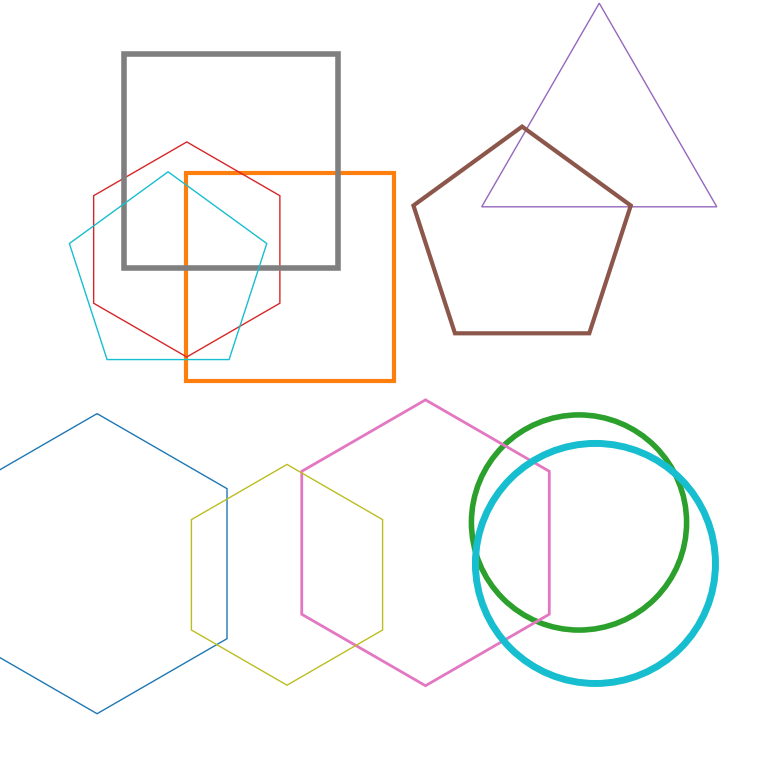[{"shape": "hexagon", "thickness": 0.5, "radius": 0.97, "center": [0.126, 0.268]}, {"shape": "square", "thickness": 1.5, "radius": 0.67, "center": [0.376, 0.64]}, {"shape": "circle", "thickness": 2, "radius": 0.7, "center": [0.752, 0.321]}, {"shape": "hexagon", "thickness": 0.5, "radius": 0.7, "center": [0.243, 0.676]}, {"shape": "triangle", "thickness": 0.5, "radius": 0.88, "center": [0.778, 0.82]}, {"shape": "pentagon", "thickness": 1.5, "radius": 0.74, "center": [0.678, 0.687]}, {"shape": "hexagon", "thickness": 1, "radius": 0.93, "center": [0.553, 0.295]}, {"shape": "square", "thickness": 2, "radius": 0.7, "center": [0.3, 0.791]}, {"shape": "hexagon", "thickness": 0.5, "radius": 0.72, "center": [0.373, 0.253]}, {"shape": "pentagon", "thickness": 0.5, "radius": 0.67, "center": [0.218, 0.642]}, {"shape": "circle", "thickness": 2.5, "radius": 0.78, "center": [0.773, 0.268]}]